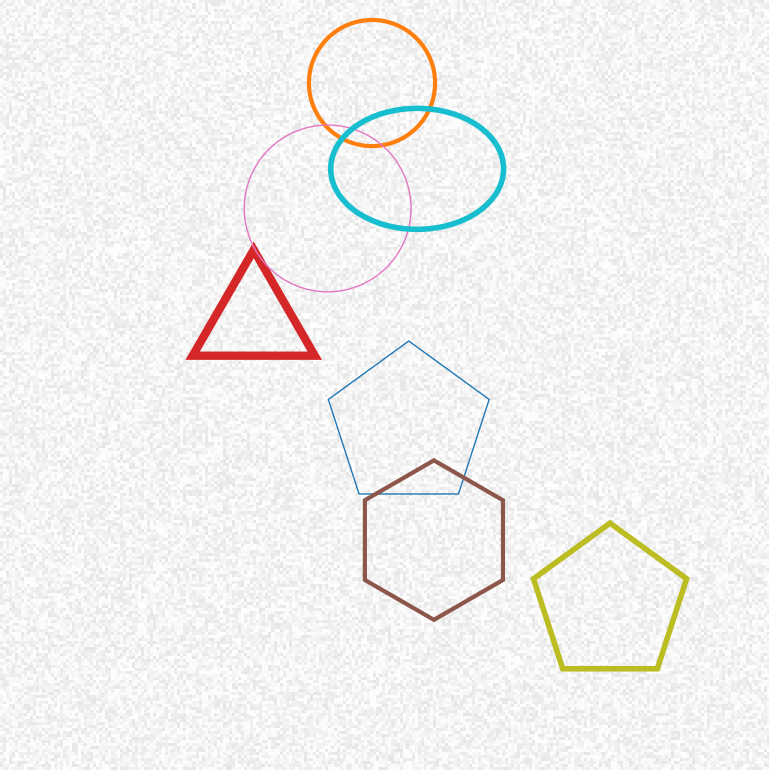[{"shape": "pentagon", "thickness": 0.5, "radius": 0.55, "center": [0.531, 0.447]}, {"shape": "circle", "thickness": 1.5, "radius": 0.41, "center": [0.483, 0.892]}, {"shape": "triangle", "thickness": 3, "radius": 0.46, "center": [0.33, 0.584]}, {"shape": "hexagon", "thickness": 1.5, "radius": 0.52, "center": [0.564, 0.299]}, {"shape": "circle", "thickness": 0.5, "radius": 0.54, "center": [0.426, 0.729]}, {"shape": "pentagon", "thickness": 2, "radius": 0.52, "center": [0.792, 0.216]}, {"shape": "oval", "thickness": 2, "radius": 0.56, "center": [0.542, 0.781]}]